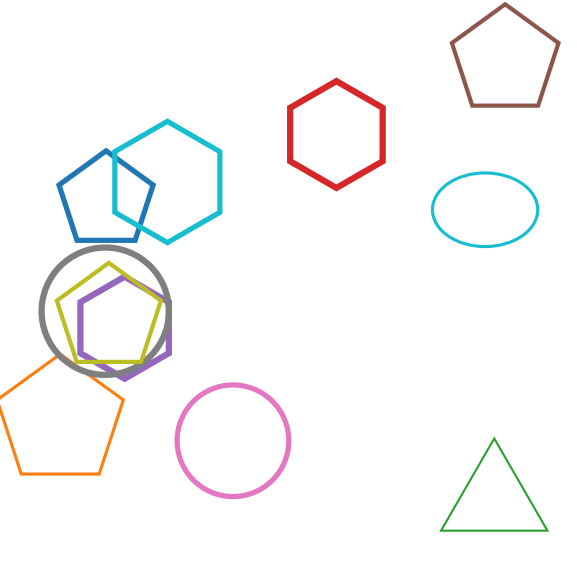[{"shape": "pentagon", "thickness": 2.5, "radius": 0.43, "center": [0.184, 0.652]}, {"shape": "pentagon", "thickness": 1.5, "radius": 0.57, "center": [0.104, 0.271]}, {"shape": "triangle", "thickness": 1, "radius": 0.53, "center": [0.856, 0.133]}, {"shape": "hexagon", "thickness": 3, "radius": 0.46, "center": [0.583, 0.766]}, {"shape": "hexagon", "thickness": 3, "radius": 0.44, "center": [0.216, 0.432]}, {"shape": "pentagon", "thickness": 2, "radius": 0.49, "center": [0.875, 0.895]}, {"shape": "circle", "thickness": 2.5, "radius": 0.48, "center": [0.403, 0.236]}, {"shape": "circle", "thickness": 3, "radius": 0.55, "center": [0.182, 0.46]}, {"shape": "pentagon", "thickness": 2, "radius": 0.47, "center": [0.189, 0.449]}, {"shape": "hexagon", "thickness": 2.5, "radius": 0.52, "center": [0.29, 0.684]}, {"shape": "oval", "thickness": 1.5, "radius": 0.46, "center": [0.84, 0.636]}]